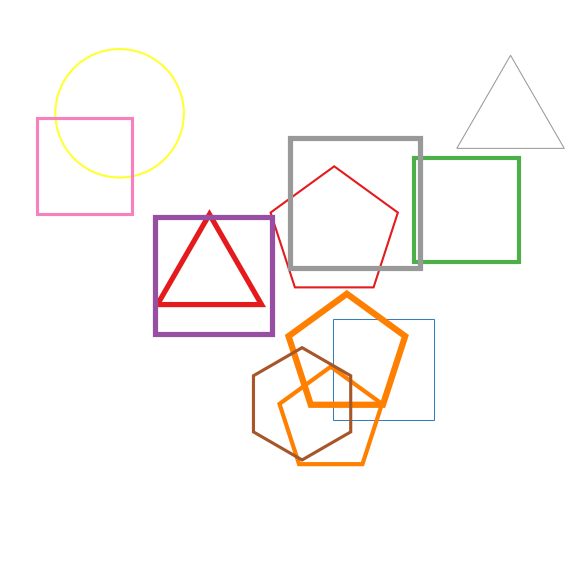[{"shape": "triangle", "thickness": 2.5, "radius": 0.52, "center": [0.363, 0.524]}, {"shape": "pentagon", "thickness": 1, "radius": 0.58, "center": [0.579, 0.595]}, {"shape": "square", "thickness": 0.5, "radius": 0.43, "center": [0.664, 0.359]}, {"shape": "square", "thickness": 2, "radius": 0.45, "center": [0.808, 0.635]}, {"shape": "square", "thickness": 2.5, "radius": 0.51, "center": [0.369, 0.522]}, {"shape": "pentagon", "thickness": 3, "radius": 0.53, "center": [0.601, 0.384]}, {"shape": "pentagon", "thickness": 2, "radius": 0.47, "center": [0.573, 0.271]}, {"shape": "circle", "thickness": 1, "radius": 0.56, "center": [0.207, 0.803]}, {"shape": "hexagon", "thickness": 1.5, "radius": 0.49, "center": [0.523, 0.3]}, {"shape": "square", "thickness": 1.5, "radius": 0.41, "center": [0.146, 0.712]}, {"shape": "triangle", "thickness": 0.5, "radius": 0.54, "center": [0.884, 0.796]}, {"shape": "square", "thickness": 2.5, "radius": 0.56, "center": [0.615, 0.648]}]